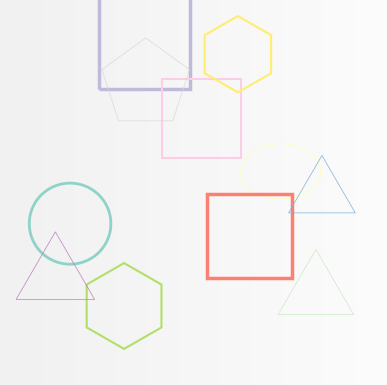[{"shape": "circle", "thickness": 2, "radius": 0.53, "center": [0.181, 0.419]}, {"shape": "oval", "thickness": 0.5, "radius": 0.52, "center": [0.724, 0.555]}, {"shape": "square", "thickness": 2.5, "radius": 0.59, "center": [0.373, 0.887]}, {"shape": "square", "thickness": 2.5, "radius": 0.54, "center": [0.644, 0.387]}, {"shape": "triangle", "thickness": 0.5, "radius": 0.5, "center": [0.831, 0.497]}, {"shape": "hexagon", "thickness": 1.5, "radius": 0.56, "center": [0.32, 0.205]}, {"shape": "square", "thickness": 1.5, "radius": 0.51, "center": [0.52, 0.691]}, {"shape": "pentagon", "thickness": 0.5, "radius": 0.59, "center": [0.376, 0.782]}, {"shape": "triangle", "thickness": 0.5, "radius": 0.59, "center": [0.143, 0.281]}, {"shape": "triangle", "thickness": 0.5, "radius": 0.56, "center": [0.815, 0.239]}, {"shape": "hexagon", "thickness": 1.5, "radius": 0.5, "center": [0.614, 0.859]}]